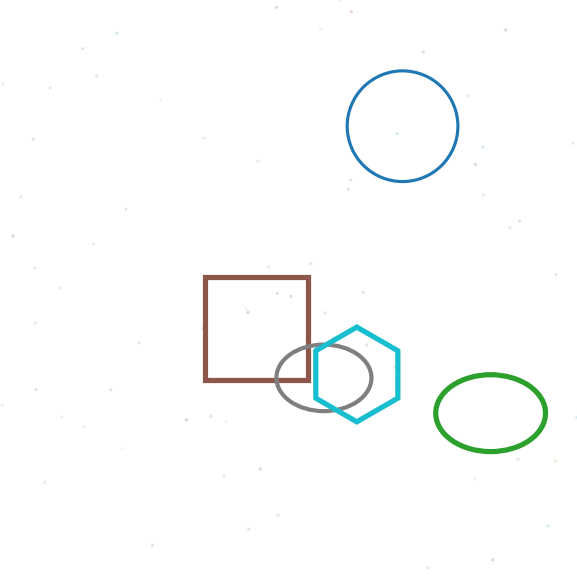[{"shape": "circle", "thickness": 1.5, "radius": 0.48, "center": [0.697, 0.781]}, {"shape": "oval", "thickness": 2.5, "radius": 0.48, "center": [0.85, 0.284]}, {"shape": "square", "thickness": 2.5, "radius": 0.45, "center": [0.444, 0.431]}, {"shape": "oval", "thickness": 2, "radius": 0.41, "center": [0.561, 0.345]}, {"shape": "hexagon", "thickness": 2.5, "radius": 0.41, "center": [0.618, 0.351]}]